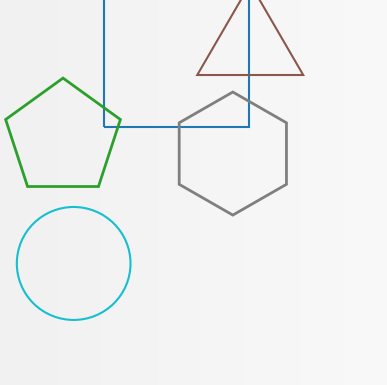[{"shape": "square", "thickness": 1.5, "radius": 0.94, "center": [0.456, 0.858]}, {"shape": "pentagon", "thickness": 2, "radius": 0.78, "center": [0.163, 0.641]}, {"shape": "triangle", "thickness": 1.5, "radius": 0.79, "center": [0.646, 0.884]}, {"shape": "hexagon", "thickness": 2, "radius": 0.8, "center": [0.601, 0.601]}, {"shape": "circle", "thickness": 1.5, "radius": 0.73, "center": [0.19, 0.316]}]